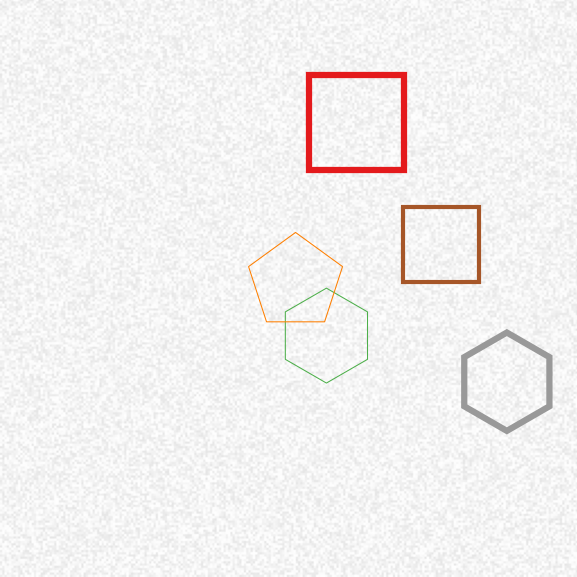[{"shape": "square", "thickness": 3, "radius": 0.41, "center": [0.618, 0.787]}, {"shape": "hexagon", "thickness": 0.5, "radius": 0.41, "center": [0.565, 0.418]}, {"shape": "pentagon", "thickness": 0.5, "radius": 0.43, "center": [0.512, 0.511]}, {"shape": "square", "thickness": 2, "radius": 0.33, "center": [0.763, 0.576]}, {"shape": "hexagon", "thickness": 3, "radius": 0.43, "center": [0.878, 0.338]}]